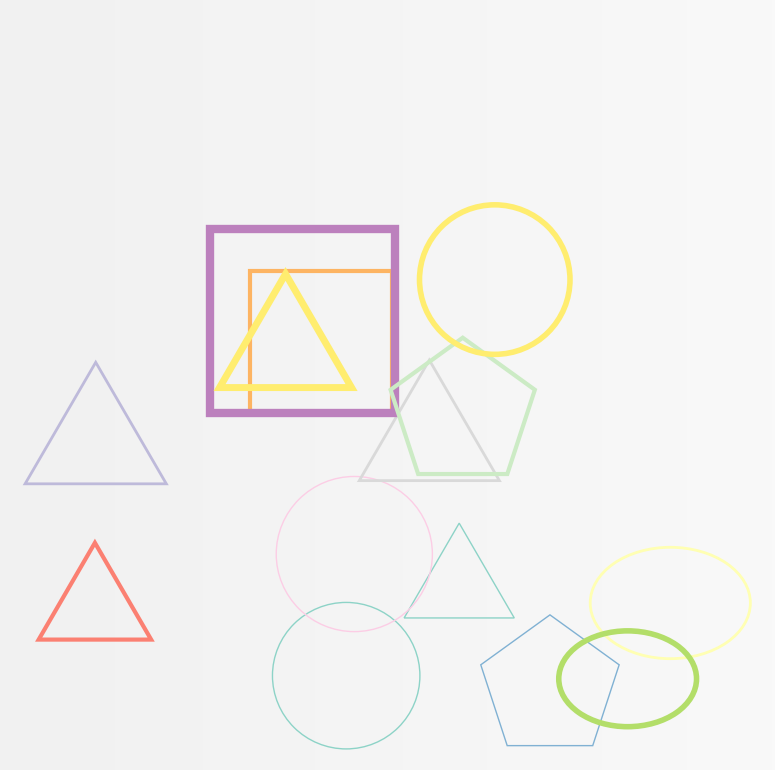[{"shape": "circle", "thickness": 0.5, "radius": 0.48, "center": [0.447, 0.123]}, {"shape": "triangle", "thickness": 0.5, "radius": 0.41, "center": [0.593, 0.238]}, {"shape": "oval", "thickness": 1, "radius": 0.52, "center": [0.865, 0.217]}, {"shape": "triangle", "thickness": 1, "radius": 0.53, "center": [0.124, 0.424]}, {"shape": "triangle", "thickness": 1.5, "radius": 0.42, "center": [0.122, 0.211]}, {"shape": "pentagon", "thickness": 0.5, "radius": 0.47, "center": [0.71, 0.108]}, {"shape": "square", "thickness": 1.5, "radius": 0.46, "center": [0.414, 0.556]}, {"shape": "oval", "thickness": 2, "radius": 0.44, "center": [0.81, 0.118]}, {"shape": "circle", "thickness": 0.5, "radius": 0.5, "center": [0.457, 0.28]}, {"shape": "triangle", "thickness": 1, "radius": 0.52, "center": [0.554, 0.428]}, {"shape": "square", "thickness": 3, "radius": 0.6, "center": [0.391, 0.583]}, {"shape": "pentagon", "thickness": 1.5, "radius": 0.49, "center": [0.597, 0.464]}, {"shape": "circle", "thickness": 2, "radius": 0.49, "center": [0.638, 0.637]}, {"shape": "triangle", "thickness": 2.5, "radius": 0.49, "center": [0.368, 0.546]}]